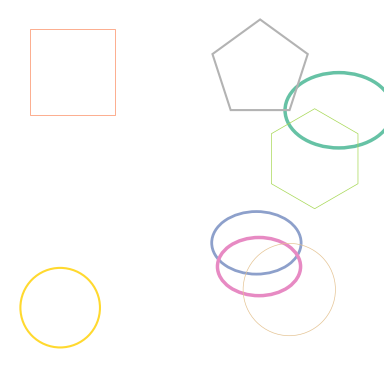[{"shape": "oval", "thickness": 2.5, "radius": 0.7, "center": [0.88, 0.714]}, {"shape": "square", "thickness": 0.5, "radius": 0.55, "center": [0.188, 0.813]}, {"shape": "oval", "thickness": 2, "radius": 0.58, "center": [0.666, 0.369]}, {"shape": "oval", "thickness": 2.5, "radius": 0.54, "center": [0.673, 0.308]}, {"shape": "hexagon", "thickness": 0.5, "radius": 0.65, "center": [0.817, 0.588]}, {"shape": "circle", "thickness": 1.5, "radius": 0.52, "center": [0.156, 0.201]}, {"shape": "circle", "thickness": 0.5, "radius": 0.6, "center": [0.751, 0.248]}, {"shape": "pentagon", "thickness": 1.5, "radius": 0.65, "center": [0.676, 0.819]}]